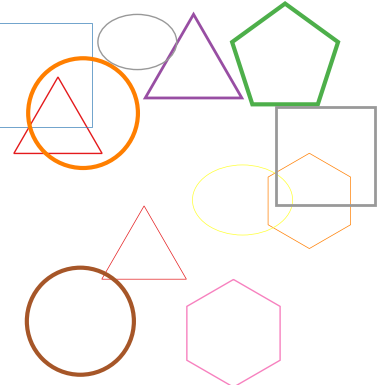[{"shape": "triangle", "thickness": 1, "radius": 0.66, "center": [0.151, 0.668]}, {"shape": "triangle", "thickness": 0.5, "radius": 0.63, "center": [0.374, 0.338]}, {"shape": "square", "thickness": 0.5, "radius": 0.68, "center": [0.103, 0.805]}, {"shape": "pentagon", "thickness": 3, "radius": 0.72, "center": [0.74, 0.846]}, {"shape": "triangle", "thickness": 2, "radius": 0.72, "center": [0.503, 0.818]}, {"shape": "hexagon", "thickness": 0.5, "radius": 0.62, "center": [0.804, 0.478]}, {"shape": "circle", "thickness": 3, "radius": 0.71, "center": [0.216, 0.706]}, {"shape": "oval", "thickness": 0.5, "radius": 0.65, "center": [0.63, 0.481]}, {"shape": "circle", "thickness": 3, "radius": 0.7, "center": [0.209, 0.166]}, {"shape": "hexagon", "thickness": 1, "radius": 0.7, "center": [0.606, 0.134]}, {"shape": "oval", "thickness": 1, "radius": 0.51, "center": [0.357, 0.891]}, {"shape": "square", "thickness": 2, "radius": 0.64, "center": [0.846, 0.595]}]